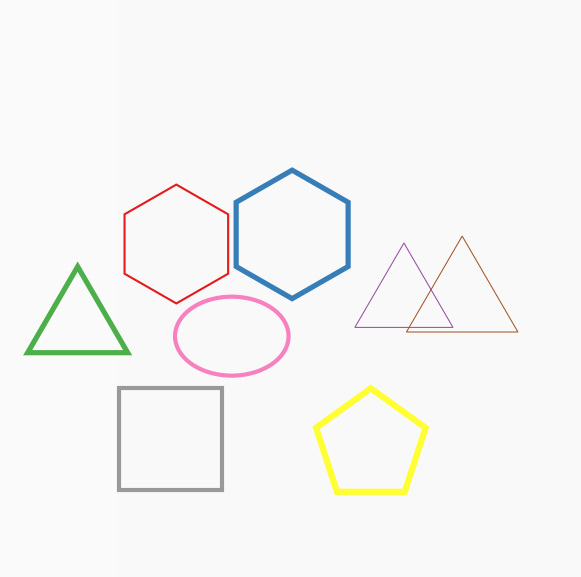[{"shape": "hexagon", "thickness": 1, "radius": 0.51, "center": [0.303, 0.577]}, {"shape": "hexagon", "thickness": 2.5, "radius": 0.56, "center": [0.503, 0.593]}, {"shape": "triangle", "thickness": 2.5, "radius": 0.5, "center": [0.134, 0.438]}, {"shape": "triangle", "thickness": 0.5, "radius": 0.49, "center": [0.695, 0.481]}, {"shape": "pentagon", "thickness": 3, "radius": 0.5, "center": [0.638, 0.228]}, {"shape": "triangle", "thickness": 0.5, "radius": 0.55, "center": [0.795, 0.48]}, {"shape": "oval", "thickness": 2, "radius": 0.49, "center": [0.399, 0.417]}, {"shape": "square", "thickness": 2, "radius": 0.44, "center": [0.293, 0.239]}]